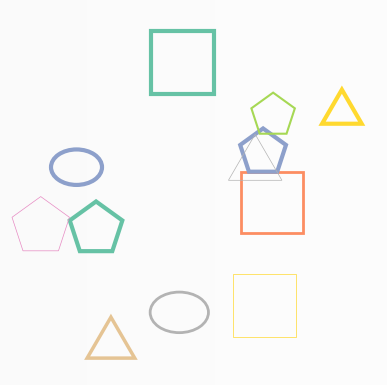[{"shape": "pentagon", "thickness": 3, "radius": 0.36, "center": [0.248, 0.405]}, {"shape": "square", "thickness": 3, "radius": 0.41, "center": [0.471, 0.837]}, {"shape": "square", "thickness": 2, "radius": 0.4, "center": [0.702, 0.474]}, {"shape": "oval", "thickness": 3, "radius": 0.33, "center": [0.197, 0.566]}, {"shape": "pentagon", "thickness": 3, "radius": 0.31, "center": [0.679, 0.604]}, {"shape": "pentagon", "thickness": 0.5, "radius": 0.39, "center": [0.105, 0.412]}, {"shape": "pentagon", "thickness": 1.5, "radius": 0.29, "center": [0.705, 0.7]}, {"shape": "square", "thickness": 0.5, "radius": 0.41, "center": [0.683, 0.207]}, {"shape": "triangle", "thickness": 3, "radius": 0.3, "center": [0.882, 0.708]}, {"shape": "triangle", "thickness": 2.5, "radius": 0.35, "center": [0.286, 0.105]}, {"shape": "oval", "thickness": 2, "radius": 0.38, "center": [0.463, 0.189]}, {"shape": "triangle", "thickness": 0.5, "radius": 0.4, "center": [0.659, 0.572]}]